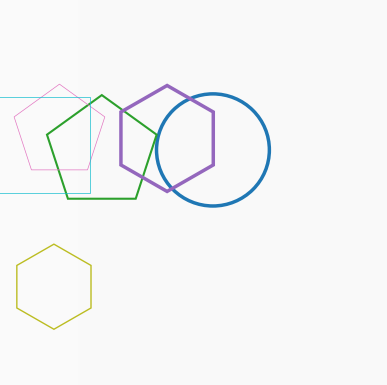[{"shape": "circle", "thickness": 2.5, "radius": 0.73, "center": [0.55, 0.611]}, {"shape": "pentagon", "thickness": 1.5, "radius": 0.74, "center": [0.263, 0.604]}, {"shape": "hexagon", "thickness": 2.5, "radius": 0.69, "center": [0.431, 0.64]}, {"shape": "pentagon", "thickness": 0.5, "radius": 0.62, "center": [0.153, 0.658]}, {"shape": "hexagon", "thickness": 1, "radius": 0.55, "center": [0.139, 0.255]}, {"shape": "square", "thickness": 0.5, "radius": 0.62, "center": [0.107, 0.622]}]